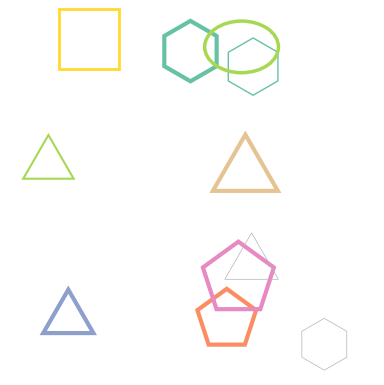[{"shape": "hexagon", "thickness": 1, "radius": 0.37, "center": [0.657, 0.827]}, {"shape": "hexagon", "thickness": 3, "radius": 0.39, "center": [0.495, 0.867]}, {"shape": "pentagon", "thickness": 3, "radius": 0.4, "center": [0.589, 0.17]}, {"shape": "triangle", "thickness": 3, "radius": 0.38, "center": [0.177, 0.172]}, {"shape": "pentagon", "thickness": 3, "radius": 0.48, "center": [0.619, 0.275]}, {"shape": "oval", "thickness": 2.5, "radius": 0.48, "center": [0.627, 0.878]}, {"shape": "triangle", "thickness": 1.5, "radius": 0.38, "center": [0.126, 0.574]}, {"shape": "square", "thickness": 2, "radius": 0.4, "center": [0.231, 0.899]}, {"shape": "triangle", "thickness": 3, "radius": 0.49, "center": [0.637, 0.553]}, {"shape": "triangle", "thickness": 0.5, "radius": 0.4, "center": [0.653, 0.315]}, {"shape": "hexagon", "thickness": 0.5, "radius": 0.34, "center": [0.842, 0.106]}]